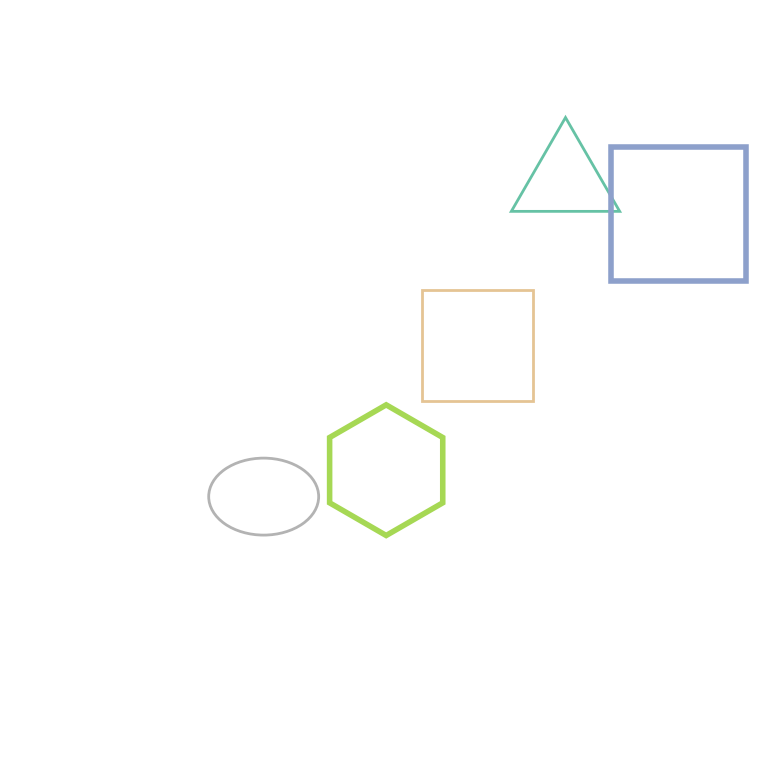[{"shape": "triangle", "thickness": 1, "radius": 0.41, "center": [0.734, 0.766]}, {"shape": "square", "thickness": 2, "radius": 0.44, "center": [0.881, 0.722]}, {"shape": "hexagon", "thickness": 2, "radius": 0.42, "center": [0.502, 0.389]}, {"shape": "square", "thickness": 1, "radius": 0.36, "center": [0.62, 0.552]}, {"shape": "oval", "thickness": 1, "radius": 0.36, "center": [0.342, 0.355]}]